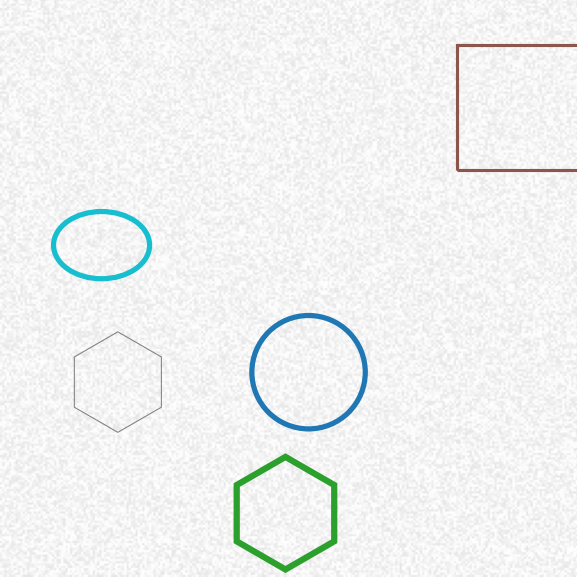[{"shape": "circle", "thickness": 2.5, "radius": 0.49, "center": [0.534, 0.355]}, {"shape": "hexagon", "thickness": 3, "radius": 0.49, "center": [0.494, 0.11]}, {"shape": "square", "thickness": 1.5, "radius": 0.54, "center": [0.899, 0.813]}, {"shape": "hexagon", "thickness": 0.5, "radius": 0.44, "center": [0.204, 0.338]}, {"shape": "oval", "thickness": 2.5, "radius": 0.42, "center": [0.176, 0.575]}]